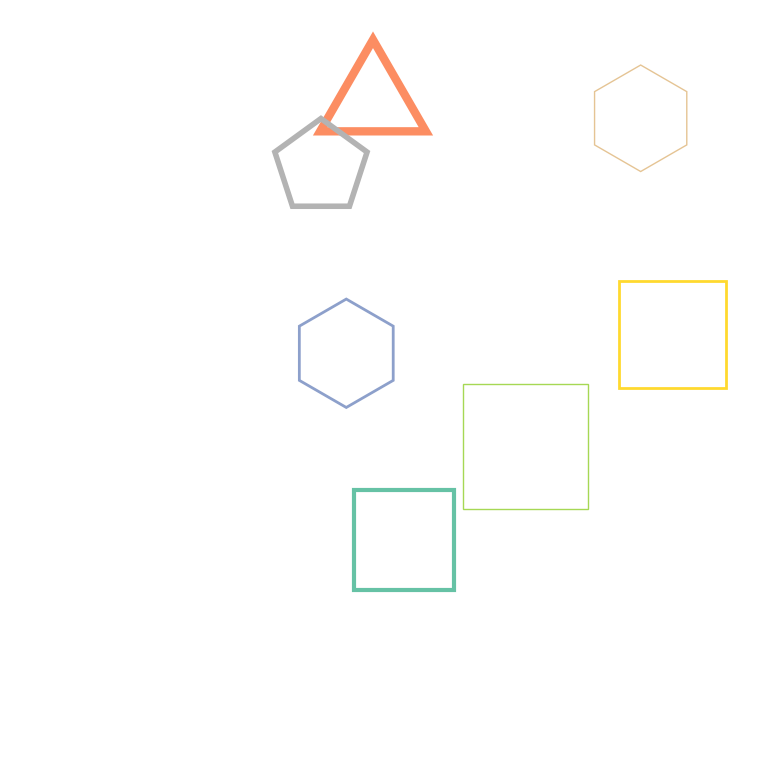[{"shape": "square", "thickness": 1.5, "radius": 0.32, "center": [0.525, 0.298]}, {"shape": "triangle", "thickness": 3, "radius": 0.4, "center": [0.484, 0.869]}, {"shape": "hexagon", "thickness": 1, "radius": 0.35, "center": [0.45, 0.541]}, {"shape": "square", "thickness": 0.5, "radius": 0.41, "center": [0.683, 0.42]}, {"shape": "square", "thickness": 1, "radius": 0.35, "center": [0.874, 0.566]}, {"shape": "hexagon", "thickness": 0.5, "radius": 0.35, "center": [0.832, 0.846]}, {"shape": "pentagon", "thickness": 2, "radius": 0.31, "center": [0.417, 0.783]}]